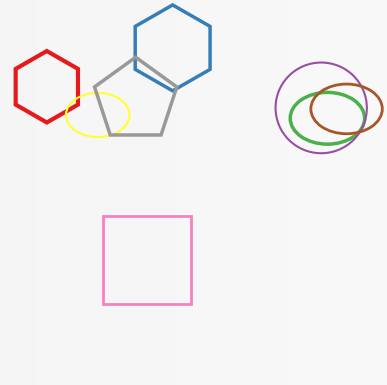[{"shape": "hexagon", "thickness": 3, "radius": 0.46, "center": [0.121, 0.775]}, {"shape": "hexagon", "thickness": 2.5, "radius": 0.56, "center": [0.446, 0.876]}, {"shape": "oval", "thickness": 2.5, "radius": 0.48, "center": [0.845, 0.693]}, {"shape": "circle", "thickness": 1.5, "radius": 0.59, "center": [0.829, 0.72]}, {"shape": "oval", "thickness": 1.5, "radius": 0.41, "center": [0.252, 0.701]}, {"shape": "oval", "thickness": 2, "radius": 0.46, "center": [0.894, 0.717]}, {"shape": "square", "thickness": 2, "radius": 0.57, "center": [0.38, 0.325]}, {"shape": "pentagon", "thickness": 2.5, "radius": 0.56, "center": [0.35, 0.74]}]